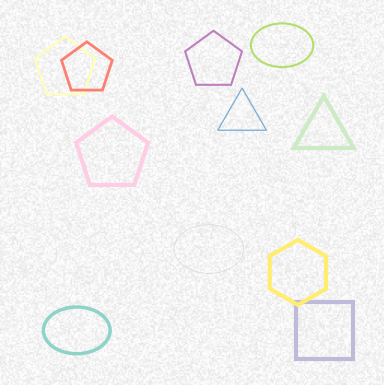[{"shape": "oval", "thickness": 2.5, "radius": 0.43, "center": [0.199, 0.142]}, {"shape": "pentagon", "thickness": 1.5, "radius": 0.41, "center": [0.169, 0.822]}, {"shape": "square", "thickness": 3, "radius": 0.37, "center": [0.844, 0.142]}, {"shape": "pentagon", "thickness": 2, "radius": 0.35, "center": [0.226, 0.822]}, {"shape": "triangle", "thickness": 1, "radius": 0.37, "center": [0.629, 0.698]}, {"shape": "oval", "thickness": 1.5, "radius": 0.41, "center": [0.733, 0.882]}, {"shape": "pentagon", "thickness": 3, "radius": 0.49, "center": [0.291, 0.599]}, {"shape": "oval", "thickness": 0.5, "radius": 0.45, "center": [0.543, 0.353]}, {"shape": "pentagon", "thickness": 1.5, "radius": 0.39, "center": [0.555, 0.843]}, {"shape": "triangle", "thickness": 3, "radius": 0.45, "center": [0.841, 0.661]}, {"shape": "hexagon", "thickness": 3, "radius": 0.42, "center": [0.774, 0.293]}]